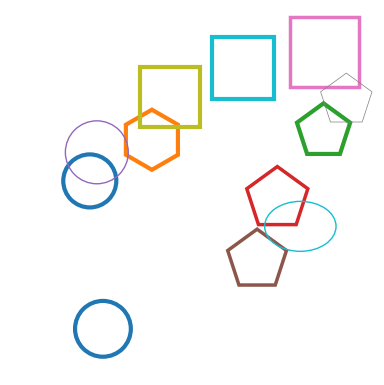[{"shape": "circle", "thickness": 3, "radius": 0.36, "center": [0.267, 0.146]}, {"shape": "circle", "thickness": 3, "radius": 0.34, "center": [0.233, 0.53]}, {"shape": "hexagon", "thickness": 3, "radius": 0.39, "center": [0.395, 0.637]}, {"shape": "pentagon", "thickness": 3, "radius": 0.36, "center": [0.84, 0.659]}, {"shape": "pentagon", "thickness": 2.5, "radius": 0.42, "center": [0.72, 0.484]}, {"shape": "circle", "thickness": 1, "radius": 0.41, "center": [0.252, 0.604]}, {"shape": "pentagon", "thickness": 2.5, "radius": 0.4, "center": [0.668, 0.325]}, {"shape": "square", "thickness": 2.5, "radius": 0.45, "center": [0.844, 0.865]}, {"shape": "pentagon", "thickness": 0.5, "radius": 0.35, "center": [0.9, 0.74]}, {"shape": "square", "thickness": 3, "radius": 0.39, "center": [0.442, 0.748]}, {"shape": "oval", "thickness": 1, "radius": 0.46, "center": [0.78, 0.412]}, {"shape": "square", "thickness": 3, "radius": 0.4, "center": [0.631, 0.823]}]